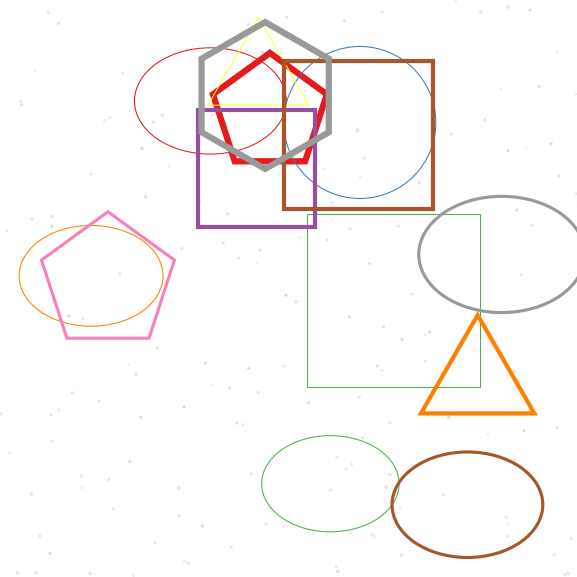[{"shape": "oval", "thickness": 0.5, "radius": 0.66, "center": [0.364, 0.824]}, {"shape": "pentagon", "thickness": 3, "radius": 0.52, "center": [0.467, 0.804]}, {"shape": "circle", "thickness": 0.5, "radius": 0.66, "center": [0.623, 0.787]}, {"shape": "oval", "thickness": 0.5, "radius": 0.59, "center": [0.572, 0.162]}, {"shape": "square", "thickness": 0.5, "radius": 0.75, "center": [0.681, 0.478]}, {"shape": "square", "thickness": 2, "radius": 0.51, "center": [0.443, 0.707]}, {"shape": "triangle", "thickness": 2, "radius": 0.57, "center": [0.827, 0.34]}, {"shape": "oval", "thickness": 0.5, "radius": 0.62, "center": [0.158, 0.521]}, {"shape": "triangle", "thickness": 0.5, "radius": 0.51, "center": [0.448, 0.868]}, {"shape": "square", "thickness": 2, "radius": 0.64, "center": [0.621, 0.766]}, {"shape": "oval", "thickness": 1.5, "radius": 0.65, "center": [0.809, 0.125]}, {"shape": "pentagon", "thickness": 1.5, "radius": 0.6, "center": [0.187, 0.511]}, {"shape": "oval", "thickness": 1.5, "radius": 0.72, "center": [0.869, 0.559]}, {"shape": "hexagon", "thickness": 3, "radius": 0.64, "center": [0.459, 0.834]}]